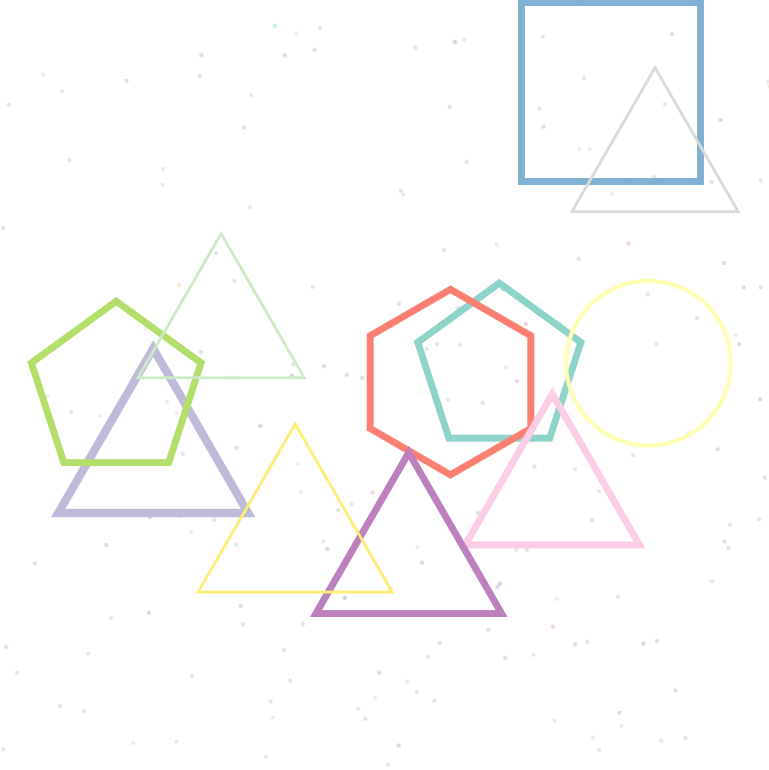[{"shape": "pentagon", "thickness": 2.5, "radius": 0.56, "center": [0.648, 0.521]}, {"shape": "circle", "thickness": 1.5, "radius": 0.53, "center": [0.842, 0.528]}, {"shape": "triangle", "thickness": 3, "radius": 0.71, "center": [0.199, 0.405]}, {"shape": "hexagon", "thickness": 2.5, "radius": 0.6, "center": [0.585, 0.504]}, {"shape": "square", "thickness": 2.5, "radius": 0.58, "center": [0.792, 0.881]}, {"shape": "pentagon", "thickness": 2.5, "radius": 0.58, "center": [0.151, 0.493]}, {"shape": "triangle", "thickness": 2.5, "radius": 0.65, "center": [0.717, 0.358]}, {"shape": "triangle", "thickness": 1, "radius": 0.62, "center": [0.851, 0.787]}, {"shape": "triangle", "thickness": 2.5, "radius": 0.7, "center": [0.531, 0.273]}, {"shape": "triangle", "thickness": 1, "radius": 0.62, "center": [0.287, 0.572]}, {"shape": "triangle", "thickness": 1, "radius": 0.73, "center": [0.383, 0.304]}]